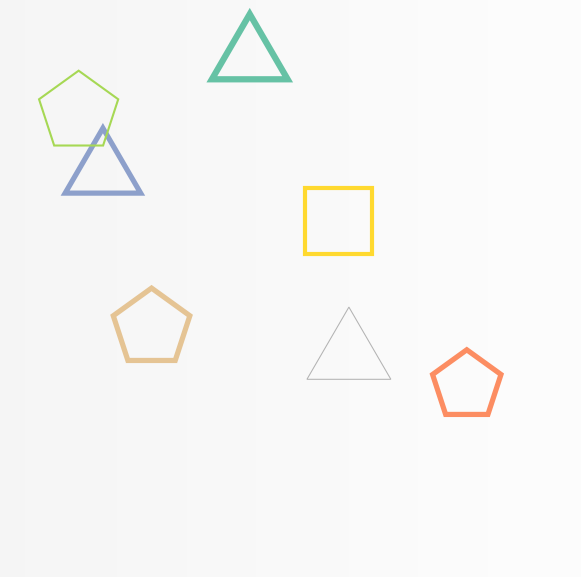[{"shape": "triangle", "thickness": 3, "radius": 0.38, "center": [0.43, 0.899]}, {"shape": "pentagon", "thickness": 2.5, "radius": 0.31, "center": [0.803, 0.332]}, {"shape": "triangle", "thickness": 2.5, "radius": 0.37, "center": [0.177, 0.702]}, {"shape": "pentagon", "thickness": 1, "radius": 0.36, "center": [0.135, 0.805]}, {"shape": "square", "thickness": 2, "radius": 0.29, "center": [0.582, 0.616]}, {"shape": "pentagon", "thickness": 2.5, "radius": 0.35, "center": [0.261, 0.431]}, {"shape": "triangle", "thickness": 0.5, "radius": 0.42, "center": [0.6, 0.384]}]